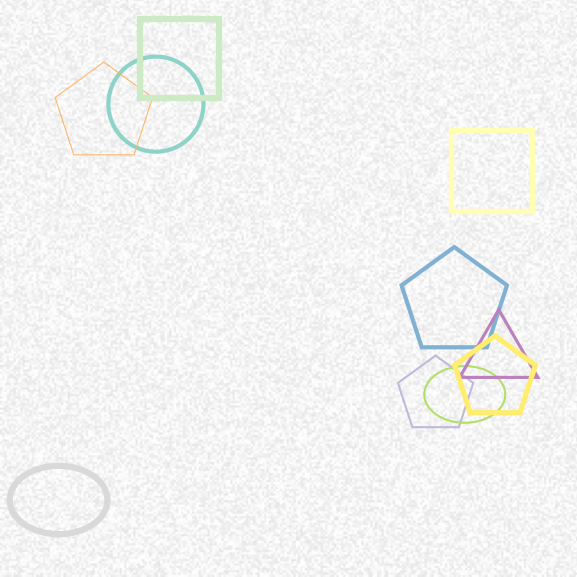[{"shape": "circle", "thickness": 2, "radius": 0.41, "center": [0.27, 0.819]}, {"shape": "square", "thickness": 2.5, "radius": 0.35, "center": [0.85, 0.704]}, {"shape": "pentagon", "thickness": 1, "radius": 0.34, "center": [0.754, 0.315]}, {"shape": "pentagon", "thickness": 2, "radius": 0.48, "center": [0.787, 0.475]}, {"shape": "pentagon", "thickness": 0.5, "radius": 0.44, "center": [0.18, 0.803]}, {"shape": "oval", "thickness": 1, "radius": 0.35, "center": [0.805, 0.316]}, {"shape": "oval", "thickness": 3, "radius": 0.42, "center": [0.101, 0.133]}, {"shape": "triangle", "thickness": 1.5, "radius": 0.39, "center": [0.864, 0.385]}, {"shape": "square", "thickness": 3, "radius": 0.34, "center": [0.311, 0.898]}, {"shape": "pentagon", "thickness": 2.5, "radius": 0.37, "center": [0.857, 0.344]}]